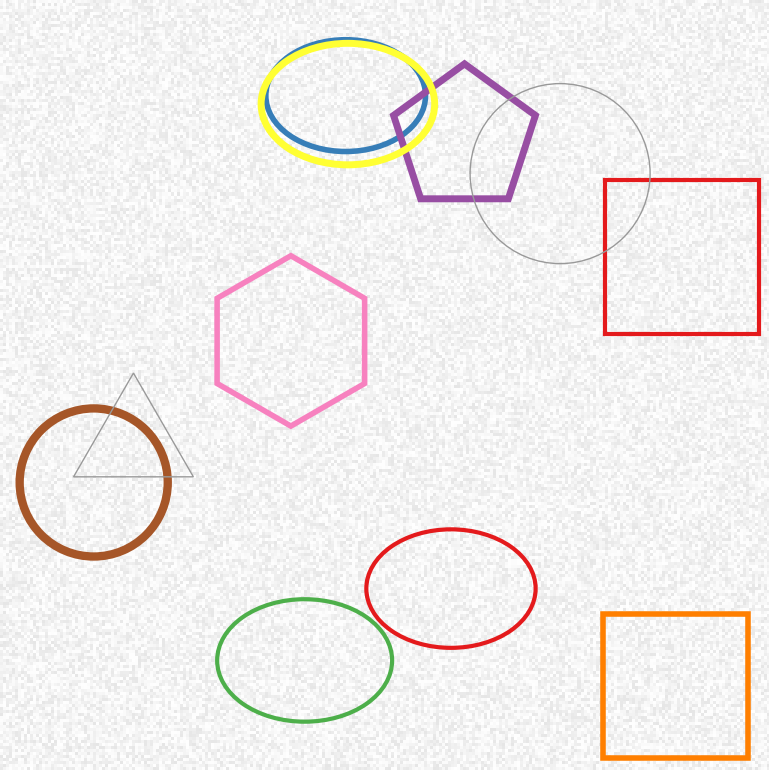[{"shape": "square", "thickness": 1.5, "radius": 0.5, "center": [0.885, 0.667]}, {"shape": "oval", "thickness": 1.5, "radius": 0.55, "center": [0.586, 0.236]}, {"shape": "oval", "thickness": 2, "radius": 0.52, "center": [0.449, 0.876]}, {"shape": "oval", "thickness": 1.5, "radius": 0.57, "center": [0.396, 0.142]}, {"shape": "pentagon", "thickness": 2.5, "radius": 0.48, "center": [0.603, 0.82]}, {"shape": "square", "thickness": 2, "radius": 0.47, "center": [0.877, 0.109]}, {"shape": "oval", "thickness": 2.5, "radius": 0.56, "center": [0.452, 0.865]}, {"shape": "circle", "thickness": 3, "radius": 0.48, "center": [0.122, 0.373]}, {"shape": "hexagon", "thickness": 2, "radius": 0.55, "center": [0.378, 0.557]}, {"shape": "triangle", "thickness": 0.5, "radius": 0.45, "center": [0.173, 0.426]}, {"shape": "circle", "thickness": 0.5, "radius": 0.58, "center": [0.727, 0.775]}]